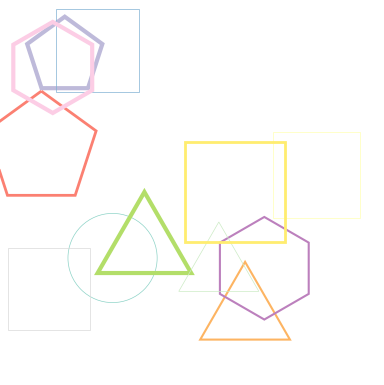[{"shape": "circle", "thickness": 0.5, "radius": 0.58, "center": [0.292, 0.33]}, {"shape": "square", "thickness": 0.5, "radius": 0.56, "center": [0.822, 0.545]}, {"shape": "pentagon", "thickness": 3, "radius": 0.51, "center": [0.168, 0.854]}, {"shape": "pentagon", "thickness": 2, "radius": 0.75, "center": [0.107, 0.614]}, {"shape": "square", "thickness": 0.5, "radius": 0.54, "center": [0.253, 0.869]}, {"shape": "triangle", "thickness": 1.5, "radius": 0.67, "center": [0.637, 0.185]}, {"shape": "triangle", "thickness": 3, "radius": 0.7, "center": [0.375, 0.361]}, {"shape": "hexagon", "thickness": 3, "radius": 0.59, "center": [0.137, 0.825]}, {"shape": "square", "thickness": 0.5, "radius": 0.54, "center": [0.127, 0.25]}, {"shape": "hexagon", "thickness": 1.5, "radius": 0.67, "center": [0.687, 0.303]}, {"shape": "triangle", "thickness": 0.5, "radius": 0.6, "center": [0.568, 0.303]}, {"shape": "square", "thickness": 2, "radius": 0.65, "center": [0.61, 0.501]}]